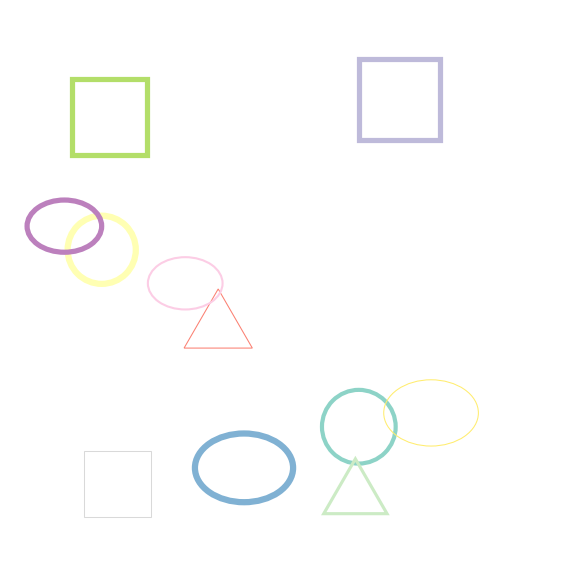[{"shape": "circle", "thickness": 2, "radius": 0.32, "center": [0.621, 0.26]}, {"shape": "circle", "thickness": 3, "radius": 0.3, "center": [0.176, 0.567]}, {"shape": "square", "thickness": 2.5, "radius": 0.35, "center": [0.692, 0.826]}, {"shape": "triangle", "thickness": 0.5, "radius": 0.34, "center": [0.378, 0.431]}, {"shape": "oval", "thickness": 3, "radius": 0.42, "center": [0.423, 0.189]}, {"shape": "square", "thickness": 2.5, "radius": 0.33, "center": [0.19, 0.796]}, {"shape": "oval", "thickness": 1, "radius": 0.32, "center": [0.321, 0.509]}, {"shape": "square", "thickness": 0.5, "radius": 0.29, "center": [0.203, 0.161]}, {"shape": "oval", "thickness": 2.5, "radius": 0.32, "center": [0.111, 0.608]}, {"shape": "triangle", "thickness": 1.5, "radius": 0.32, "center": [0.615, 0.141]}, {"shape": "oval", "thickness": 0.5, "radius": 0.41, "center": [0.746, 0.284]}]